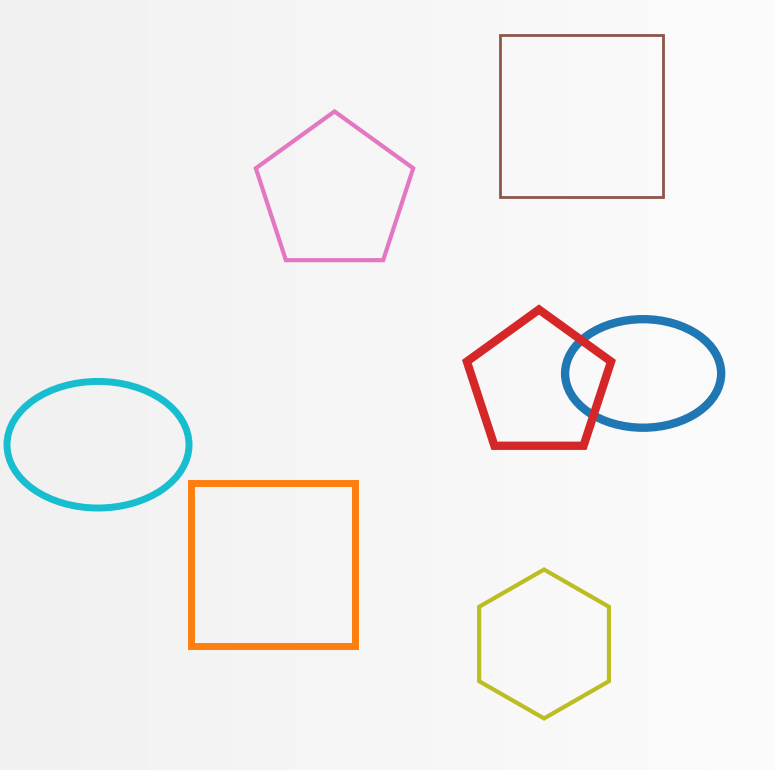[{"shape": "oval", "thickness": 3, "radius": 0.5, "center": [0.83, 0.515]}, {"shape": "square", "thickness": 2.5, "radius": 0.53, "center": [0.353, 0.267]}, {"shape": "pentagon", "thickness": 3, "radius": 0.49, "center": [0.695, 0.5]}, {"shape": "square", "thickness": 1, "radius": 0.53, "center": [0.751, 0.85]}, {"shape": "pentagon", "thickness": 1.5, "radius": 0.53, "center": [0.432, 0.748]}, {"shape": "hexagon", "thickness": 1.5, "radius": 0.48, "center": [0.702, 0.164]}, {"shape": "oval", "thickness": 2.5, "radius": 0.59, "center": [0.126, 0.422]}]